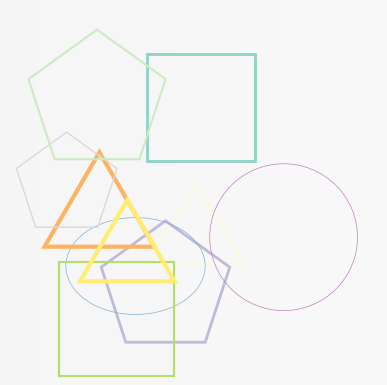[{"shape": "square", "thickness": 2, "radius": 0.69, "center": [0.519, 0.722]}, {"shape": "triangle", "thickness": 0.5, "radius": 0.7, "center": [0.506, 0.389]}, {"shape": "pentagon", "thickness": 2, "radius": 0.87, "center": [0.427, 0.252]}, {"shape": "oval", "thickness": 0.5, "radius": 0.9, "center": [0.35, 0.309]}, {"shape": "triangle", "thickness": 3, "radius": 0.82, "center": [0.256, 0.441]}, {"shape": "square", "thickness": 1.5, "radius": 0.74, "center": [0.301, 0.172]}, {"shape": "pentagon", "thickness": 1, "radius": 0.68, "center": [0.172, 0.52]}, {"shape": "circle", "thickness": 0.5, "radius": 0.95, "center": [0.732, 0.384]}, {"shape": "pentagon", "thickness": 1.5, "radius": 0.93, "center": [0.25, 0.737]}, {"shape": "triangle", "thickness": 3, "radius": 0.7, "center": [0.328, 0.34]}]